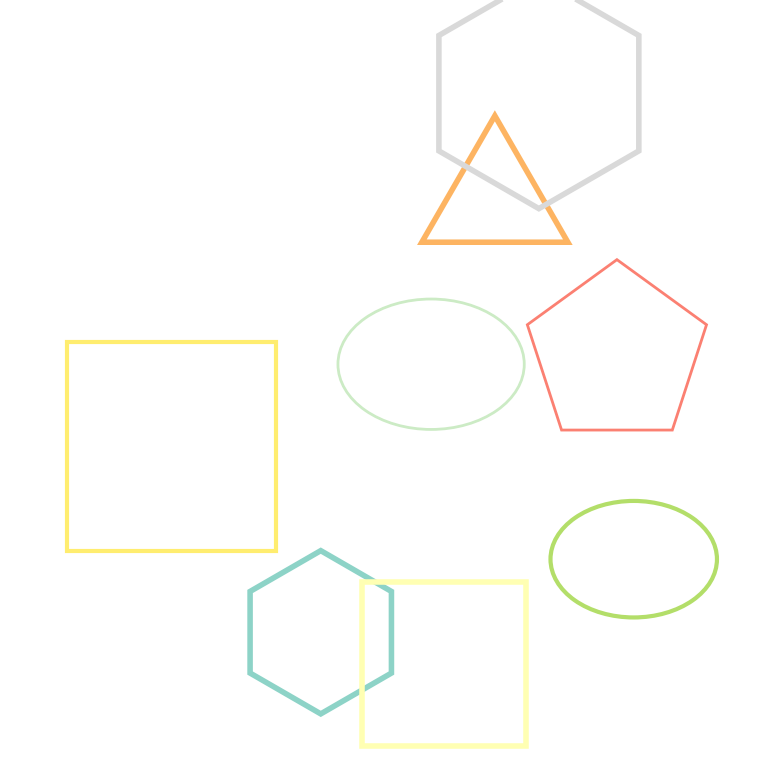[{"shape": "hexagon", "thickness": 2, "radius": 0.53, "center": [0.417, 0.179]}, {"shape": "square", "thickness": 2, "radius": 0.53, "center": [0.577, 0.138]}, {"shape": "pentagon", "thickness": 1, "radius": 0.61, "center": [0.801, 0.54]}, {"shape": "triangle", "thickness": 2, "radius": 0.55, "center": [0.643, 0.74]}, {"shape": "oval", "thickness": 1.5, "radius": 0.54, "center": [0.823, 0.274]}, {"shape": "hexagon", "thickness": 2, "radius": 0.75, "center": [0.7, 0.879]}, {"shape": "oval", "thickness": 1, "radius": 0.6, "center": [0.56, 0.527]}, {"shape": "square", "thickness": 1.5, "radius": 0.68, "center": [0.223, 0.42]}]